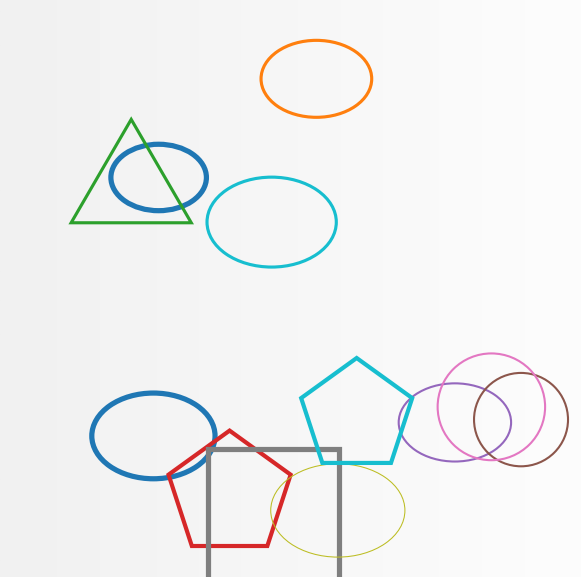[{"shape": "oval", "thickness": 2.5, "radius": 0.53, "center": [0.264, 0.244]}, {"shape": "oval", "thickness": 2.5, "radius": 0.41, "center": [0.273, 0.692]}, {"shape": "oval", "thickness": 1.5, "radius": 0.48, "center": [0.544, 0.863]}, {"shape": "triangle", "thickness": 1.5, "radius": 0.6, "center": [0.226, 0.673]}, {"shape": "pentagon", "thickness": 2, "radius": 0.55, "center": [0.395, 0.143]}, {"shape": "oval", "thickness": 1, "radius": 0.48, "center": [0.783, 0.268]}, {"shape": "circle", "thickness": 1, "radius": 0.4, "center": [0.896, 0.273]}, {"shape": "circle", "thickness": 1, "radius": 0.46, "center": [0.845, 0.295]}, {"shape": "square", "thickness": 2.5, "radius": 0.56, "center": [0.47, 0.109]}, {"shape": "oval", "thickness": 0.5, "radius": 0.58, "center": [0.581, 0.115]}, {"shape": "oval", "thickness": 1.5, "radius": 0.56, "center": [0.467, 0.615]}, {"shape": "pentagon", "thickness": 2, "radius": 0.5, "center": [0.614, 0.279]}]